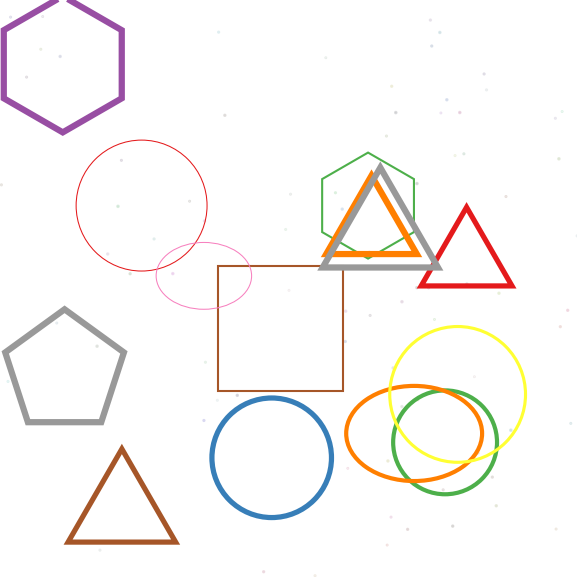[{"shape": "circle", "thickness": 0.5, "radius": 0.57, "center": [0.245, 0.643]}, {"shape": "triangle", "thickness": 2.5, "radius": 0.45, "center": [0.808, 0.549]}, {"shape": "circle", "thickness": 2.5, "radius": 0.52, "center": [0.47, 0.206]}, {"shape": "circle", "thickness": 2, "radius": 0.45, "center": [0.771, 0.233]}, {"shape": "hexagon", "thickness": 1, "radius": 0.46, "center": [0.637, 0.643]}, {"shape": "hexagon", "thickness": 3, "radius": 0.59, "center": [0.109, 0.888]}, {"shape": "triangle", "thickness": 3, "radius": 0.45, "center": [0.643, 0.604]}, {"shape": "oval", "thickness": 2, "radius": 0.59, "center": [0.717, 0.249]}, {"shape": "circle", "thickness": 1.5, "radius": 0.59, "center": [0.792, 0.316]}, {"shape": "triangle", "thickness": 2.5, "radius": 0.54, "center": [0.211, 0.114]}, {"shape": "square", "thickness": 1, "radius": 0.54, "center": [0.486, 0.431]}, {"shape": "oval", "thickness": 0.5, "radius": 0.41, "center": [0.353, 0.521]}, {"shape": "pentagon", "thickness": 3, "radius": 0.54, "center": [0.112, 0.355]}, {"shape": "triangle", "thickness": 3, "radius": 0.58, "center": [0.659, 0.594]}]